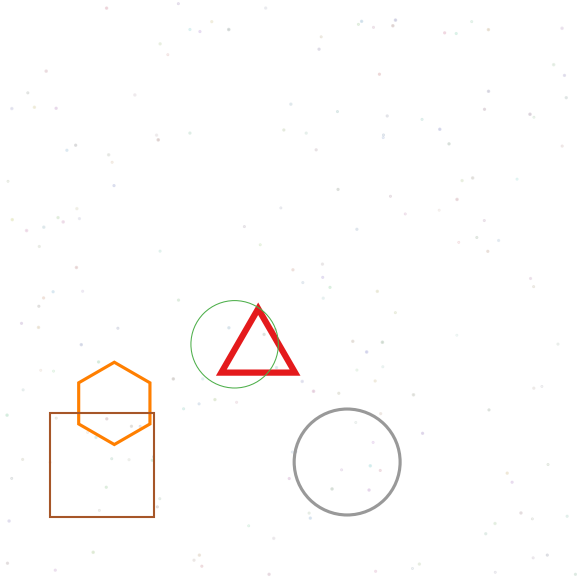[{"shape": "triangle", "thickness": 3, "radius": 0.37, "center": [0.447, 0.391]}, {"shape": "circle", "thickness": 0.5, "radius": 0.38, "center": [0.406, 0.403]}, {"shape": "hexagon", "thickness": 1.5, "radius": 0.36, "center": [0.198, 0.301]}, {"shape": "square", "thickness": 1, "radius": 0.45, "center": [0.177, 0.194]}, {"shape": "circle", "thickness": 1.5, "radius": 0.46, "center": [0.601, 0.199]}]